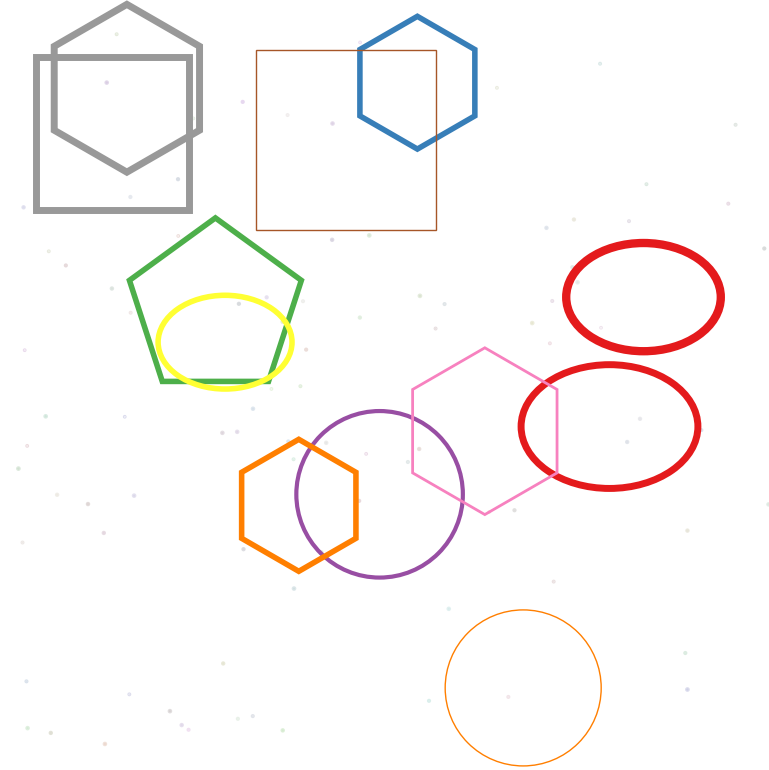[{"shape": "oval", "thickness": 2.5, "radius": 0.57, "center": [0.792, 0.446]}, {"shape": "oval", "thickness": 3, "radius": 0.5, "center": [0.836, 0.614]}, {"shape": "hexagon", "thickness": 2, "radius": 0.43, "center": [0.542, 0.893]}, {"shape": "pentagon", "thickness": 2, "radius": 0.59, "center": [0.28, 0.6]}, {"shape": "circle", "thickness": 1.5, "radius": 0.54, "center": [0.493, 0.358]}, {"shape": "circle", "thickness": 0.5, "radius": 0.51, "center": [0.679, 0.107]}, {"shape": "hexagon", "thickness": 2, "radius": 0.43, "center": [0.388, 0.344]}, {"shape": "oval", "thickness": 2, "radius": 0.43, "center": [0.292, 0.556]}, {"shape": "square", "thickness": 0.5, "radius": 0.58, "center": [0.45, 0.818]}, {"shape": "hexagon", "thickness": 1, "radius": 0.54, "center": [0.63, 0.44]}, {"shape": "hexagon", "thickness": 2.5, "radius": 0.54, "center": [0.165, 0.885]}, {"shape": "square", "thickness": 2.5, "radius": 0.5, "center": [0.146, 0.826]}]